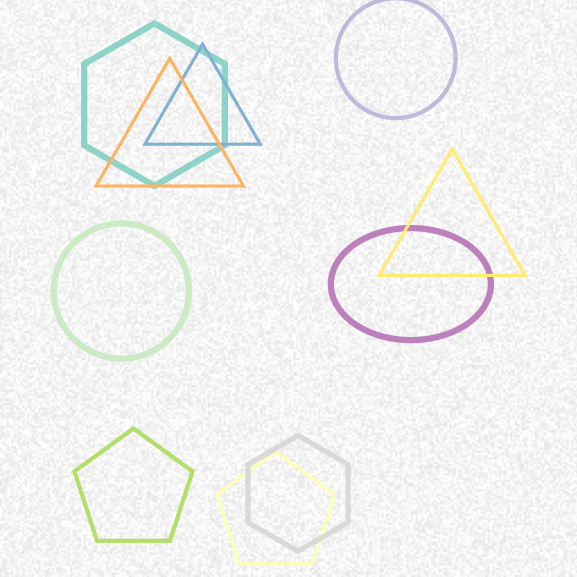[{"shape": "hexagon", "thickness": 3, "radius": 0.7, "center": [0.268, 0.818]}, {"shape": "pentagon", "thickness": 1.5, "radius": 0.54, "center": [0.478, 0.11]}, {"shape": "circle", "thickness": 2, "radius": 0.52, "center": [0.685, 0.898]}, {"shape": "triangle", "thickness": 1.5, "radius": 0.58, "center": [0.351, 0.807]}, {"shape": "triangle", "thickness": 1.5, "radius": 0.74, "center": [0.294, 0.751]}, {"shape": "pentagon", "thickness": 2, "radius": 0.54, "center": [0.231, 0.15]}, {"shape": "hexagon", "thickness": 2.5, "radius": 0.5, "center": [0.516, 0.145]}, {"shape": "oval", "thickness": 3, "radius": 0.69, "center": [0.712, 0.507]}, {"shape": "circle", "thickness": 3, "radius": 0.59, "center": [0.21, 0.495]}, {"shape": "triangle", "thickness": 1.5, "radius": 0.73, "center": [0.783, 0.595]}]